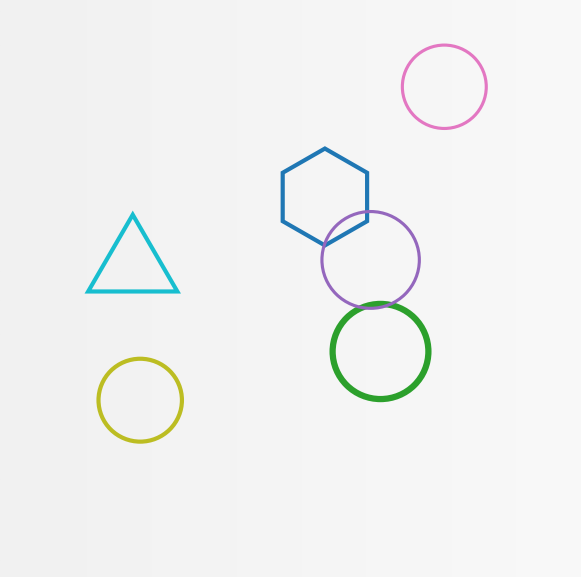[{"shape": "hexagon", "thickness": 2, "radius": 0.42, "center": [0.559, 0.658]}, {"shape": "circle", "thickness": 3, "radius": 0.41, "center": [0.655, 0.39]}, {"shape": "circle", "thickness": 1.5, "radius": 0.42, "center": [0.638, 0.549]}, {"shape": "circle", "thickness": 1.5, "radius": 0.36, "center": [0.764, 0.849]}, {"shape": "circle", "thickness": 2, "radius": 0.36, "center": [0.241, 0.306]}, {"shape": "triangle", "thickness": 2, "radius": 0.44, "center": [0.228, 0.539]}]